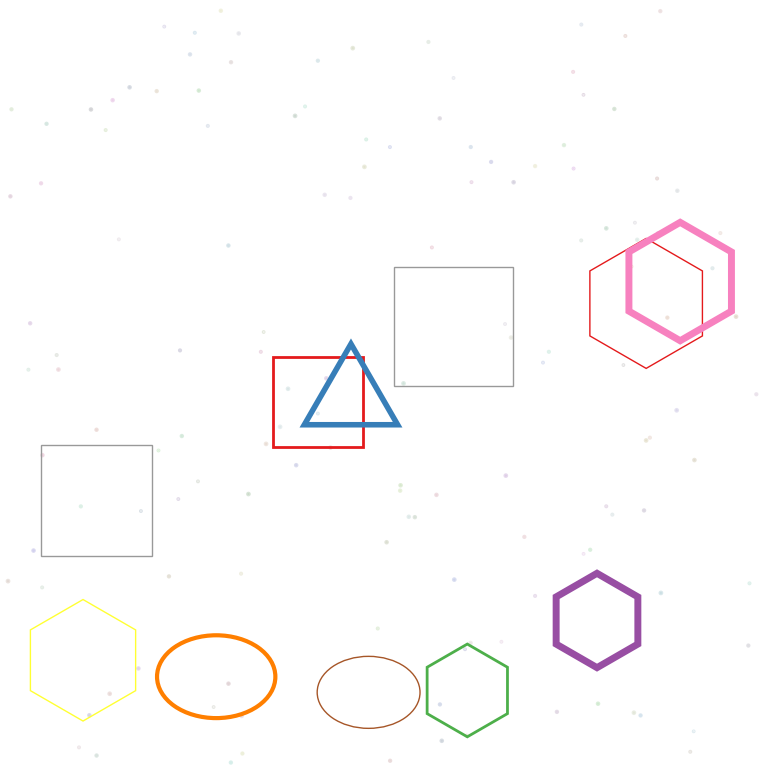[{"shape": "hexagon", "thickness": 0.5, "radius": 0.42, "center": [0.839, 0.606]}, {"shape": "square", "thickness": 1, "radius": 0.29, "center": [0.413, 0.478]}, {"shape": "triangle", "thickness": 2, "radius": 0.35, "center": [0.456, 0.483]}, {"shape": "hexagon", "thickness": 1, "radius": 0.3, "center": [0.607, 0.103]}, {"shape": "hexagon", "thickness": 2.5, "radius": 0.31, "center": [0.775, 0.194]}, {"shape": "oval", "thickness": 1.5, "radius": 0.38, "center": [0.281, 0.121]}, {"shape": "hexagon", "thickness": 0.5, "radius": 0.39, "center": [0.108, 0.142]}, {"shape": "oval", "thickness": 0.5, "radius": 0.33, "center": [0.479, 0.101]}, {"shape": "hexagon", "thickness": 2.5, "radius": 0.38, "center": [0.883, 0.634]}, {"shape": "square", "thickness": 0.5, "radius": 0.39, "center": [0.589, 0.576]}, {"shape": "square", "thickness": 0.5, "radius": 0.36, "center": [0.125, 0.35]}]